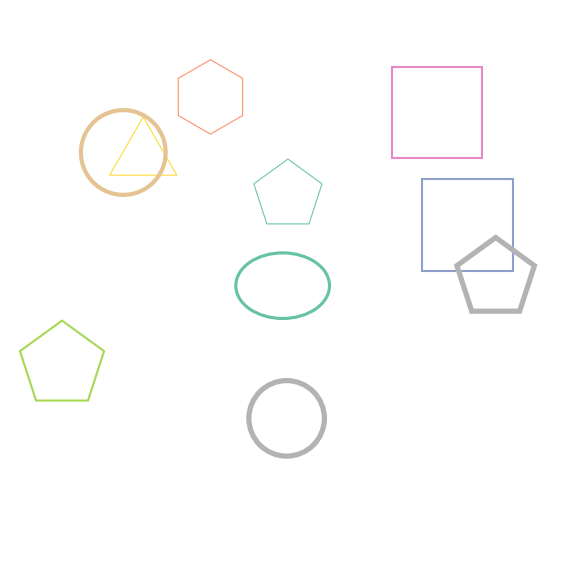[{"shape": "pentagon", "thickness": 0.5, "radius": 0.31, "center": [0.499, 0.662]}, {"shape": "oval", "thickness": 1.5, "radius": 0.41, "center": [0.489, 0.504]}, {"shape": "hexagon", "thickness": 0.5, "radius": 0.32, "center": [0.364, 0.831]}, {"shape": "square", "thickness": 1, "radius": 0.39, "center": [0.809, 0.609]}, {"shape": "square", "thickness": 1, "radius": 0.39, "center": [0.756, 0.805]}, {"shape": "pentagon", "thickness": 1, "radius": 0.38, "center": [0.107, 0.367]}, {"shape": "triangle", "thickness": 0.5, "radius": 0.34, "center": [0.248, 0.729]}, {"shape": "circle", "thickness": 2, "radius": 0.37, "center": [0.213, 0.735]}, {"shape": "circle", "thickness": 2.5, "radius": 0.33, "center": [0.496, 0.275]}, {"shape": "pentagon", "thickness": 2.5, "radius": 0.35, "center": [0.858, 0.517]}]